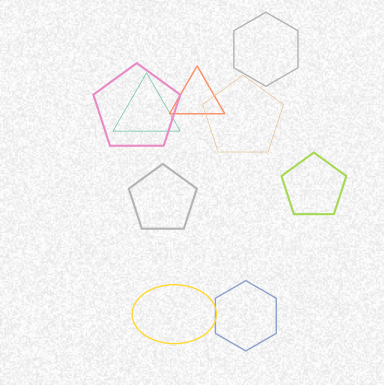[{"shape": "triangle", "thickness": 0.5, "radius": 0.5, "center": [0.381, 0.71]}, {"shape": "triangle", "thickness": 1, "radius": 0.41, "center": [0.512, 0.746]}, {"shape": "hexagon", "thickness": 1, "radius": 0.46, "center": [0.639, 0.18]}, {"shape": "pentagon", "thickness": 1.5, "radius": 0.59, "center": [0.355, 0.717]}, {"shape": "pentagon", "thickness": 1.5, "radius": 0.44, "center": [0.815, 0.515]}, {"shape": "oval", "thickness": 1, "radius": 0.55, "center": [0.453, 0.184]}, {"shape": "pentagon", "thickness": 0.5, "radius": 0.55, "center": [0.631, 0.694]}, {"shape": "pentagon", "thickness": 1.5, "radius": 0.47, "center": [0.423, 0.481]}, {"shape": "hexagon", "thickness": 1, "radius": 0.48, "center": [0.691, 0.872]}]